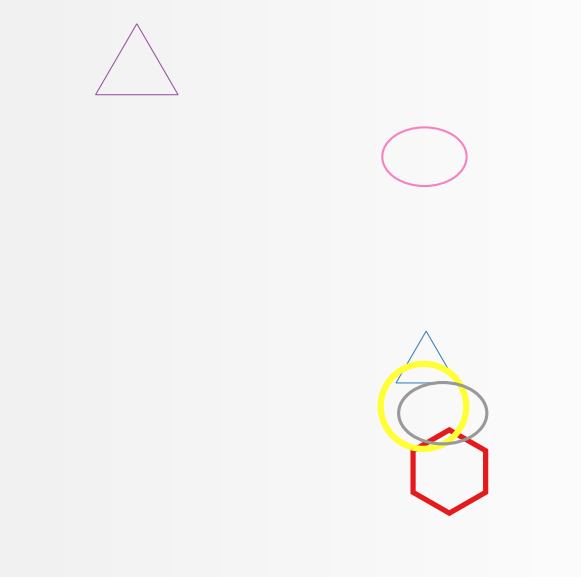[{"shape": "hexagon", "thickness": 2.5, "radius": 0.36, "center": [0.773, 0.183]}, {"shape": "triangle", "thickness": 0.5, "radius": 0.3, "center": [0.733, 0.366]}, {"shape": "triangle", "thickness": 0.5, "radius": 0.41, "center": [0.235, 0.876]}, {"shape": "circle", "thickness": 3, "radius": 0.37, "center": [0.729, 0.295]}, {"shape": "oval", "thickness": 1, "radius": 0.36, "center": [0.73, 0.728]}, {"shape": "oval", "thickness": 1.5, "radius": 0.38, "center": [0.762, 0.284]}]